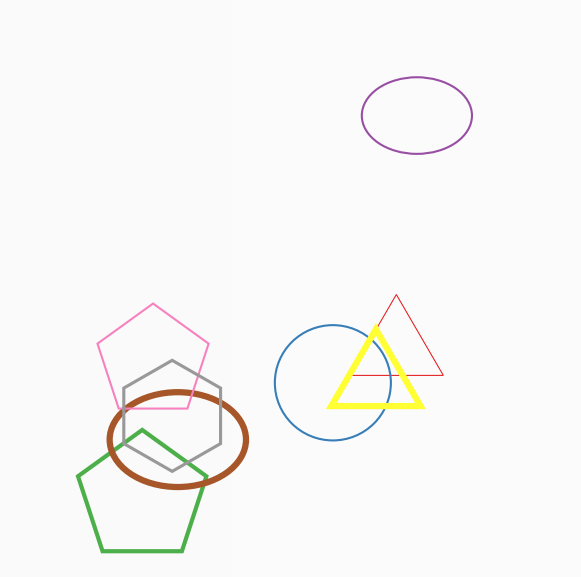[{"shape": "triangle", "thickness": 0.5, "radius": 0.47, "center": [0.682, 0.396]}, {"shape": "circle", "thickness": 1, "radius": 0.5, "center": [0.573, 0.336]}, {"shape": "pentagon", "thickness": 2, "radius": 0.58, "center": [0.245, 0.139]}, {"shape": "oval", "thickness": 1, "radius": 0.47, "center": [0.717, 0.799]}, {"shape": "triangle", "thickness": 3, "radius": 0.44, "center": [0.647, 0.34]}, {"shape": "oval", "thickness": 3, "radius": 0.59, "center": [0.306, 0.238]}, {"shape": "pentagon", "thickness": 1, "radius": 0.5, "center": [0.263, 0.373]}, {"shape": "hexagon", "thickness": 1.5, "radius": 0.48, "center": [0.296, 0.279]}]